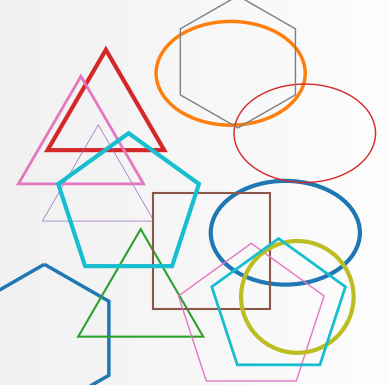[{"shape": "oval", "thickness": 3, "radius": 0.96, "center": [0.736, 0.395]}, {"shape": "hexagon", "thickness": 2.5, "radius": 0.96, "center": [0.114, 0.121]}, {"shape": "oval", "thickness": 2.5, "radius": 0.96, "center": [0.595, 0.81]}, {"shape": "triangle", "thickness": 1.5, "radius": 0.93, "center": [0.363, 0.219]}, {"shape": "triangle", "thickness": 3, "radius": 0.87, "center": [0.273, 0.697]}, {"shape": "oval", "thickness": 1, "radius": 0.91, "center": [0.787, 0.654]}, {"shape": "triangle", "thickness": 0.5, "radius": 0.83, "center": [0.254, 0.509]}, {"shape": "square", "thickness": 1.5, "radius": 0.75, "center": [0.546, 0.349]}, {"shape": "triangle", "thickness": 2, "radius": 0.93, "center": [0.209, 0.616]}, {"shape": "pentagon", "thickness": 1, "radius": 0.99, "center": [0.648, 0.17]}, {"shape": "hexagon", "thickness": 1, "radius": 0.86, "center": [0.614, 0.839]}, {"shape": "circle", "thickness": 3, "radius": 0.73, "center": [0.767, 0.229]}, {"shape": "pentagon", "thickness": 2, "radius": 0.91, "center": [0.719, 0.199]}, {"shape": "pentagon", "thickness": 3, "radius": 0.95, "center": [0.332, 0.463]}]